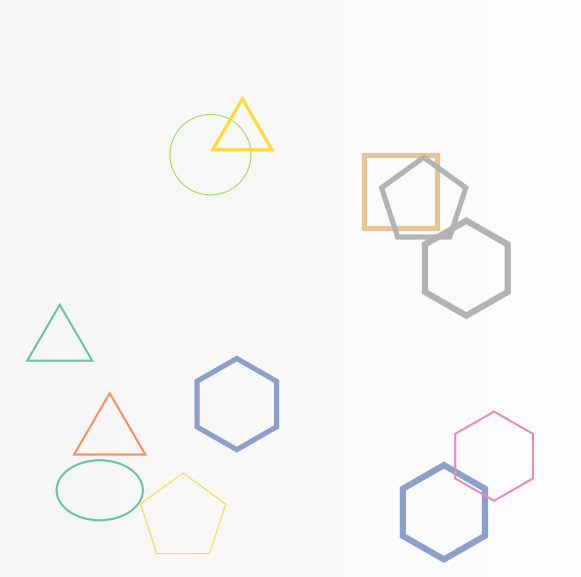[{"shape": "triangle", "thickness": 1, "radius": 0.32, "center": [0.103, 0.407]}, {"shape": "oval", "thickness": 1, "radius": 0.37, "center": [0.172, 0.15]}, {"shape": "triangle", "thickness": 1, "radius": 0.35, "center": [0.189, 0.247]}, {"shape": "hexagon", "thickness": 2.5, "radius": 0.39, "center": [0.407, 0.299]}, {"shape": "hexagon", "thickness": 3, "radius": 0.41, "center": [0.764, 0.112]}, {"shape": "hexagon", "thickness": 1, "radius": 0.39, "center": [0.85, 0.209]}, {"shape": "circle", "thickness": 0.5, "radius": 0.35, "center": [0.362, 0.731]}, {"shape": "pentagon", "thickness": 0.5, "radius": 0.39, "center": [0.315, 0.103]}, {"shape": "triangle", "thickness": 1.5, "radius": 0.29, "center": [0.417, 0.769]}, {"shape": "square", "thickness": 2.5, "radius": 0.31, "center": [0.689, 0.667]}, {"shape": "hexagon", "thickness": 3, "radius": 0.41, "center": [0.802, 0.535]}, {"shape": "pentagon", "thickness": 2.5, "radius": 0.38, "center": [0.729, 0.65]}]